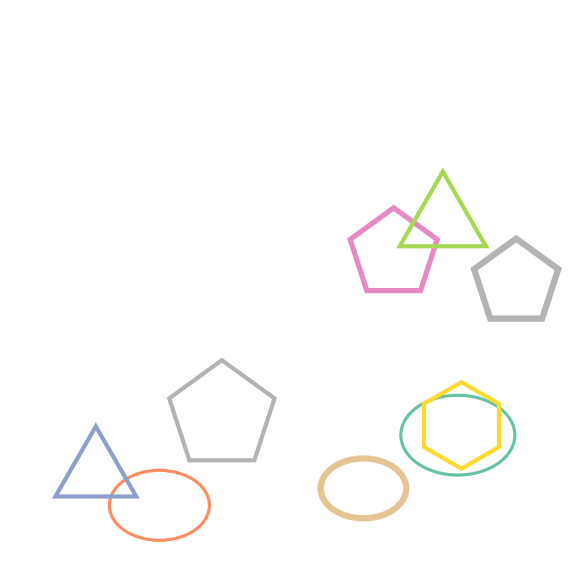[{"shape": "oval", "thickness": 1.5, "radius": 0.49, "center": [0.793, 0.246]}, {"shape": "oval", "thickness": 1.5, "radius": 0.43, "center": [0.276, 0.124]}, {"shape": "triangle", "thickness": 2, "radius": 0.4, "center": [0.166, 0.18]}, {"shape": "pentagon", "thickness": 2.5, "radius": 0.4, "center": [0.682, 0.56]}, {"shape": "triangle", "thickness": 2, "radius": 0.43, "center": [0.767, 0.616]}, {"shape": "hexagon", "thickness": 2, "radius": 0.37, "center": [0.799, 0.262]}, {"shape": "oval", "thickness": 3, "radius": 0.37, "center": [0.629, 0.153]}, {"shape": "pentagon", "thickness": 2, "radius": 0.48, "center": [0.384, 0.28]}, {"shape": "pentagon", "thickness": 3, "radius": 0.38, "center": [0.894, 0.509]}]